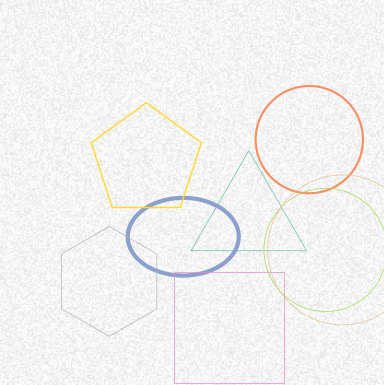[{"shape": "triangle", "thickness": 0.5, "radius": 0.87, "center": [0.646, 0.435]}, {"shape": "circle", "thickness": 1.5, "radius": 0.7, "center": [0.803, 0.637]}, {"shape": "oval", "thickness": 3, "radius": 0.72, "center": [0.476, 0.385]}, {"shape": "square", "thickness": 0.5, "radius": 0.72, "center": [0.595, 0.15]}, {"shape": "circle", "thickness": 0.5, "radius": 0.8, "center": [0.846, 0.351]}, {"shape": "pentagon", "thickness": 1, "radius": 0.75, "center": [0.38, 0.583]}, {"shape": "circle", "thickness": 0.5, "radius": 0.97, "center": [0.89, 0.351]}, {"shape": "hexagon", "thickness": 0.5, "radius": 0.71, "center": [0.284, 0.269]}]